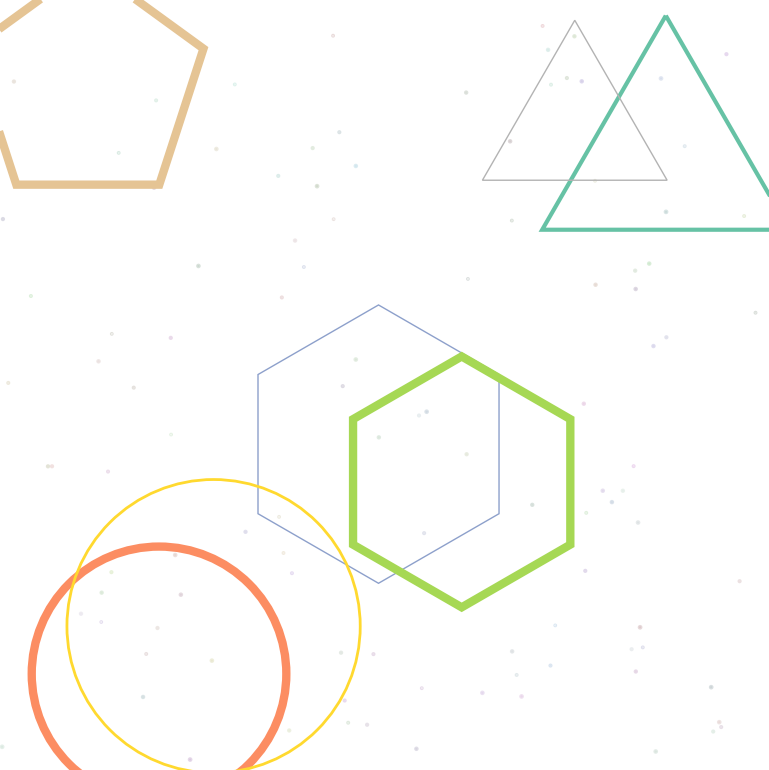[{"shape": "triangle", "thickness": 1.5, "radius": 0.93, "center": [0.865, 0.794]}, {"shape": "circle", "thickness": 3, "radius": 0.83, "center": [0.207, 0.125]}, {"shape": "hexagon", "thickness": 0.5, "radius": 0.9, "center": [0.492, 0.423]}, {"shape": "hexagon", "thickness": 3, "radius": 0.81, "center": [0.6, 0.374]}, {"shape": "circle", "thickness": 1, "radius": 0.95, "center": [0.277, 0.187]}, {"shape": "pentagon", "thickness": 3, "radius": 0.79, "center": [0.114, 0.888]}, {"shape": "triangle", "thickness": 0.5, "radius": 0.69, "center": [0.746, 0.835]}]